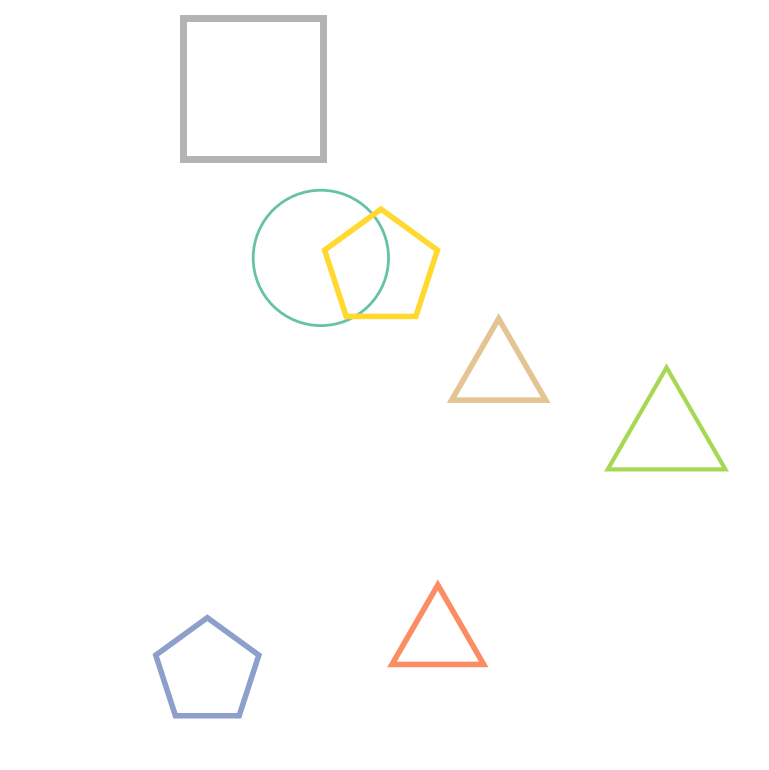[{"shape": "circle", "thickness": 1, "radius": 0.44, "center": [0.417, 0.665]}, {"shape": "triangle", "thickness": 2, "radius": 0.34, "center": [0.569, 0.171]}, {"shape": "pentagon", "thickness": 2, "radius": 0.35, "center": [0.269, 0.127]}, {"shape": "triangle", "thickness": 1.5, "radius": 0.44, "center": [0.866, 0.435]}, {"shape": "pentagon", "thickness": 2, "radius": 0.39, "center": [0.495, 0.651]}, {"shape": "triangle", "thickness": 2, "radius": 0.35, "center": [0.648, 0.516]}, {"shape": "square", "thickness": 2.5, "radius": 0.46, "center": [0.328, 0.885]}]